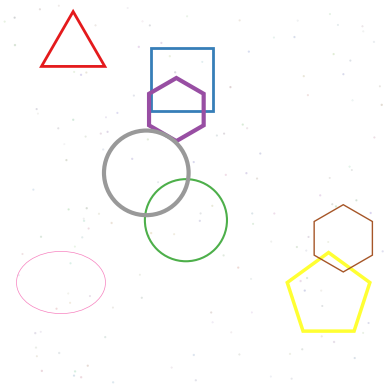[{"shape": "triangle", "thickness": 2, "radius": 0.47, "center": [0.19, 0.875]}, {"shape": "square", "thickness": 2, "radius": 0.41, "center": [0.472, 0.794]}, {"shape": "circle", "thickness": 1.5, "radius": 0.53, "center": [0.483, 0.428]}, {"shape": "hexagon", "thickness": 3, "radius": 0.41, "center": [0.458, 0.715]}, {"shape": "pentagon", "thickness": 2.5, "radius": 0.56, "center": [0.853, 0.231]}, {"shape": "hexagon", "thickness": 1, "radius": 0.44, "center": [0.892, 0.381]}, {"shape": "oval", "thickness": 0.5, "radius": 0.58, "center": [0.158, 0.266]}, {"shape": "circle", "thickness": 3, "radius": 0.55, "center": [0.38, 0.551]}]